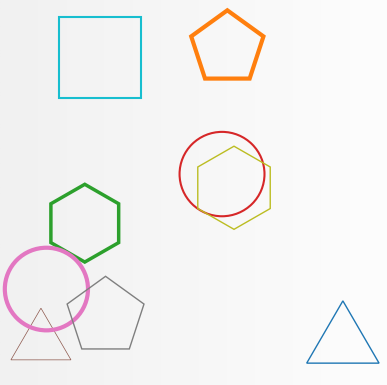[{"shape": "triangle", "thickness": 1, "radius": 0.54, "center": [0.885, 0.111]}, {"shape": "pentagon", "thickness": 3, "radius": 0.49, "center": [0.587, 0.875]}, {"shape": "hexagon", "thickness": 2.5, "radius": 0.5, "center": [0.219, 0.42]}, {"shape": "circle", "thickness": 1.5, "radius": 0.55, "center": [0.573, 0.548]}, {"shape": "triangle", "thickness": 0.5, "radius": 0.45, "center": [0.106, 0.11]}, {"shape": "circle", "thickness": 3, "radius": 0.54, "center": [0.12, 0.249]}, {"shape": "pentagon", "thickness": 1, "radius": 0.52, "center": [0.272, 0.178]}, {"shape": "hexagon", "thickness": 1, "radius": 0.54, "center": [0.604, 0.512]}, {"shape": "square", "thickness": 1.5, "radius": 0.53, "center": [0.258, 0.85]}]